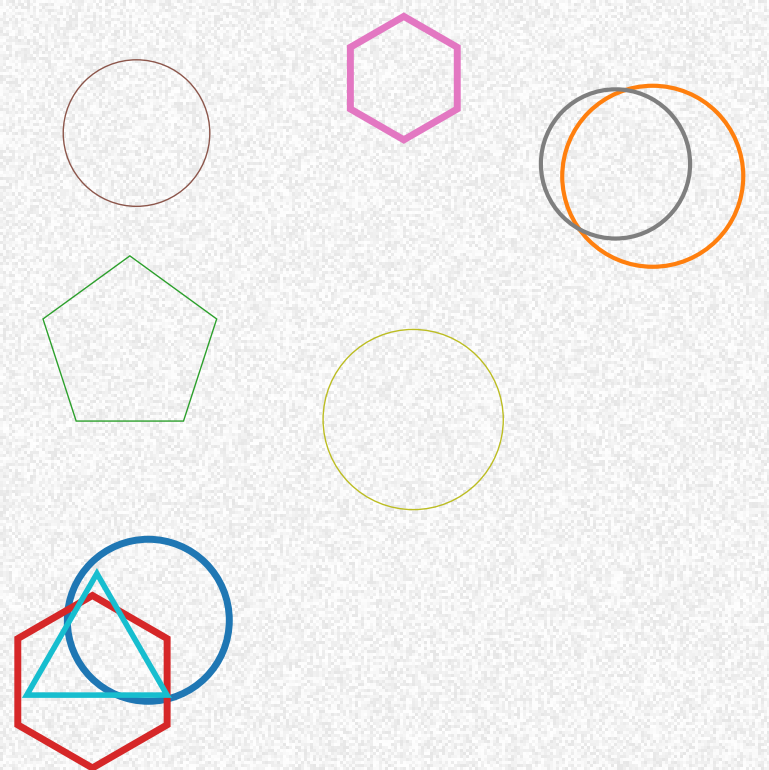[{"shape": "circle", "thickness": 2.5, "radius": 0.53, "center": [0.193, 0.194]}, {"shape": "circle", "thickness": 1.5, "radius": 0.59, "center": [0.848, 0.771]}, {"shape": "pentagon", "thickness": 0.5, "radius": 0.59, "center": [0.169, 0.549]}, {"shape": "hexagon", "thickness": 2.5, "radius": 0.56, "center": [0.12, 0.115]}, {"shape": "circle", "thickness": 0.5, "radius": 0.48, "center": [0.177, 0.827]}, {"shape": "hexagon", "thickness": 2.5, "radius": 0.4, "center": [0.524, 0.899]}, {"shape": "circle", "thickness": 1.5, "radius": 0.48, "center": [0.799, 0.787]}, {"shape": "circle", "thickness": 0.5, "radius": 0.59, "center": [0.537, 0.455]}, {"shape": "triangle", "thickness": 2, "radius": 0.53, "center": [0.126, 0.15]}]